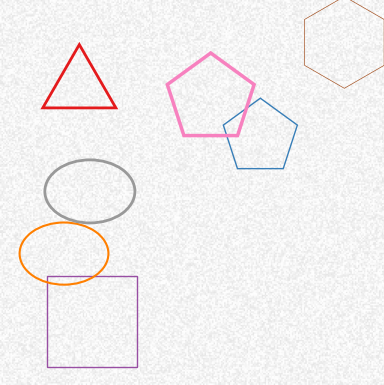[{"shape": "triangle", "thickness": 2, "radius": 0.55, "center": [0.206, 0.775]}, {"shape": "pentagon", "thickness": 1, "radius": 0.51, "center": [0.676, 0.644]}, {"shape": "square", "thickness": 1, "radius": 0.59, "center": [0.24, 0.165]}, {"shape": "oval", "thickness": 1.5, "radius": 0.58, "center": [0.166, 0.341]}, {"shape": "hexagon", "thickness": 0.5, "radius": 0.6, "center": [0.894, 0.89]}, {"shape": "pentagon", "thickness": 2.5, "radius": 0.59, "center": [0.547, 0.744]}, {"shape": "oval", "thickness": 2, "radius": 0.58, "center": [0.233, 0.503]}]